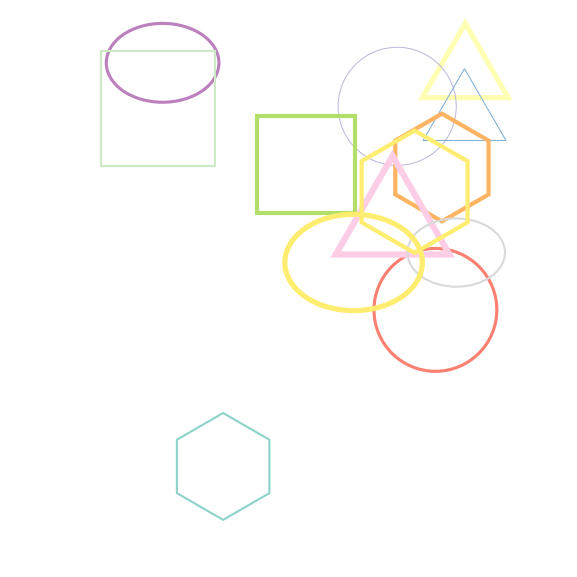[{"shape": "hexagon", "thickness": 1, "radius": 0.46, "center": [0.386, 0.191]}, {"shape": "triangle", "thickness": 2.5, "radius": 0.43, "center": [0.806, 0.873]}, {"shape": "circle", "thickness": 0.5, "radius": 0.51, "center": [0.688, 0.815]}, {"shape": "circle", "thickness": 1.5, "radius": 0.53, "center": [0.754, 0.463]}, {"shape": "triangle", "thickness": 0.5, "radius": 0.41, "center": [0.804, 0.797]}, {"shape": "hexagon", "thickness": 2, "radius": 0.47, "center": [0.765, 0.709]}, {"shape": "square", "thickness": 2, "radius": 0.42, "center": [0.53, 0.714]}, {"shape": "triangle", "thickness": 3, "radius": 0.57, "center": [0.68, 0.615]}, {"shape": "oval", "thickness": 1, "radius": 0.42, "center": [0.79, 0.562]}, {"shape": "oval", "thickness": 1.5, "radius": 0.49, "center": [0.282, 0.89]}, {"shape": "square", "thickness": 1, "radius": 0.5, "center": [0.273, 0.811]}, {"shape": "hexagon", "thickness": 2, "radius": 0.53, "center": [0.718, 0.667]}, {"shape": "oval", "thickness": 2.5, "radius": 0.6, "center": [0.612, 0.545]}]